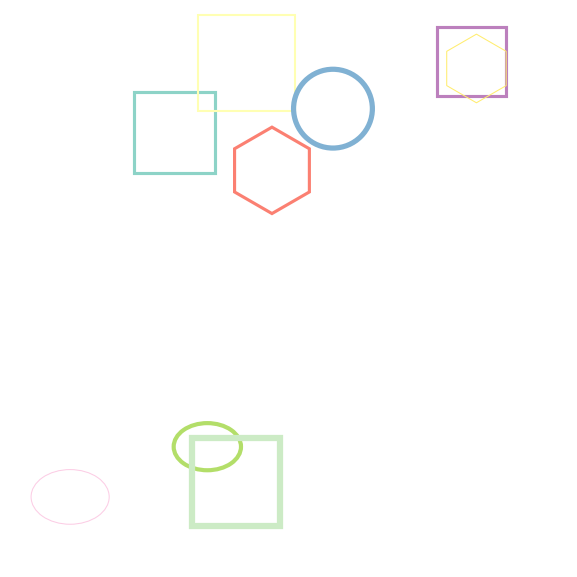[{"shape": "square", "thickness": 1.5, "radius": 0.35, "center": [0.302, 0.77]}, {"shape": "square", "thickness": 1, "radius": 0.42, "center": [0.426, 0.89]}, {"shape": "hexagon", "thickness": 1.5, "radius": 0.37, "center": [0.471, 0.704]}, {"shape": "circle", "thickness": 2.5, "radius": 0.34, "center": [0.577, 0.811]}, {"shape": "oval", "thickness": 2, "radius": 0.29, "center": [0.359, 0.226]}, {"shape": "oval", "thickness": 0.5, "radius": 0.34, "center": [0.121, 0.139]}, {"shape": "square", "thickness": 1.5, "radius": 0.3, "center": [0.817, 0.893]}, {"shape": "square", "thickness": 3, "radius": 0.38, "center": [0.409, 0.164]}, {"shape": "hexagon", "thickness": 0.5, "radius": 0.3, "center": [0.825, 0.881]}]